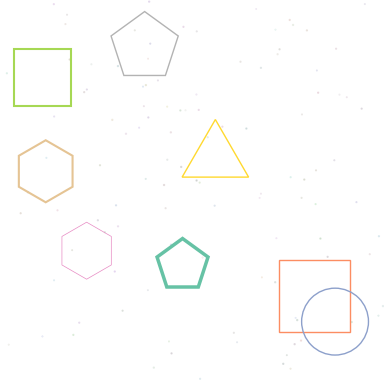[{"shape": "pentagon", "thickness": 2.5, "radius": 0.35, "center": [0.474, 0.311]}, {"shape": "square", "thickness": 1, "radius": 0.46, "center": [0.817, 0.231]}, {"shape": "circle", "thickness": 1, "radius": 0.43, "center": [0.87, 0.165]}, {"shape": "hexagon", "thickness": 0.5, "radius": 0.37, "center": [0.225, 0.349]}, {"shape": "square", "thickness": 1.5, "radius": 0.37, "center": [0.11, 0.798]}, {"shape": "triangle", "thickness": 1, "radius": 0.5, "center": [0.559, 0.59]}, {"shape": "hexagon", "thickness": 1.5, "radius": 0.4, "center": [0.119, 0.555]}, {"shape": "pentagon", "thickness": 1, "radius": 0.46, "center": [0.376, 0.878]}]